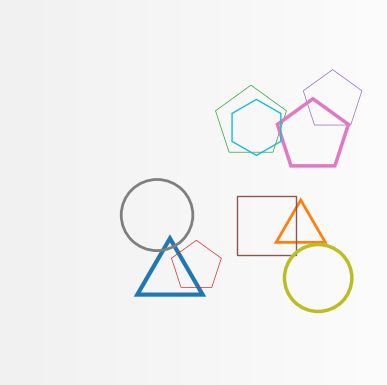[{"shape": "triangle", "thickness": 3, "radius": 0.49, "center": [0.439, 0.283]}, {"shape": "triangle", "thickness": 2, "radius": 0.37, "center": [0.776, 0.407]}, {"shape": "pentagon", "thickness": 0.5, "radius": 0.48, "center": [0.648, 0.683]}, {"shape": "pentagon", "thickness": 0.5, "radius": 0.34, "center": [0.507, 0.308]}, {"shape": "pentagon", "thickness": 0.5, "radius": 0.4, "center": [0.858, 0.74]}, {"shape": "square", "thickness": 1, "radius": 0.38, "center": [0.687, 0.413]}, {"shape": "pentagon", "thickness": 2.5, "radius": 0.48, "center": [0.808, 0.647]}, {"shape": "circle", "thickness": 2, "radius": 0.46, "center": [0.405, 0.441]}, {"shape": "circle", "thickness": 2.5, "radius": 0.43, "center": [0.821, 0.278]}, {"shape": "hexagon", "thickness": 1, "radius": 0.36, "center": [0.662, 0.669]}]